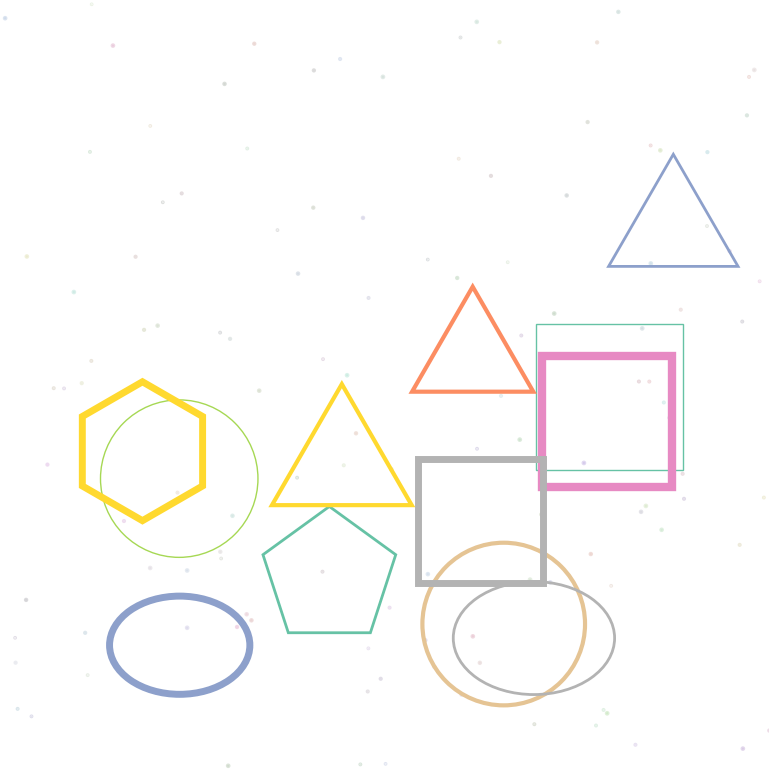[{"shape": "square", "thickness": 0.5, "radius": 0.47, "center": [0.791, 0.484]}, {"shape": "pentagon", "thickness": 1, "radius": 0.45, "center": [0.428, 0.252]}, {"shape": "triangle", "thickness": 1.5, "radius": 0.45, "center": [0.614, 0.537]}, {"shape": "triangle", "thickness": 1, "radius": 0.49, "center": [0.874, 0.703]}, {"shape": "oval", "thickness": 2.5, "radius": 0.46, "center": [0.233, 0.162]}, {"shape": "square", "thickness": 3, "radius": 0.42, "center": [0.788, 0.453]}, {"shape": "circle", "thickness": 0.5, "radius": 0.51, "center": [0.233, 0.378]}, {"shape": "hexagon", "thickness": 2.5, "radius": 0.45, "center": [0.185, 0.414]}, {"shape": "triangle", "thickness": 1.5, "radius": 0.52, "center": [0.444, 0.396]}, {"shape": "circle", "thickness": 1.5, "radius": 0.53, "center": [0.654, 0.19]}, {"shape": "oval", "thickness": 1, "radius": 0.52, "center": [0.693, 0.171]}, {"shape": "square", "thickness": 2.5, "radius": 0.4, "center": [0.624, 0.323]}]